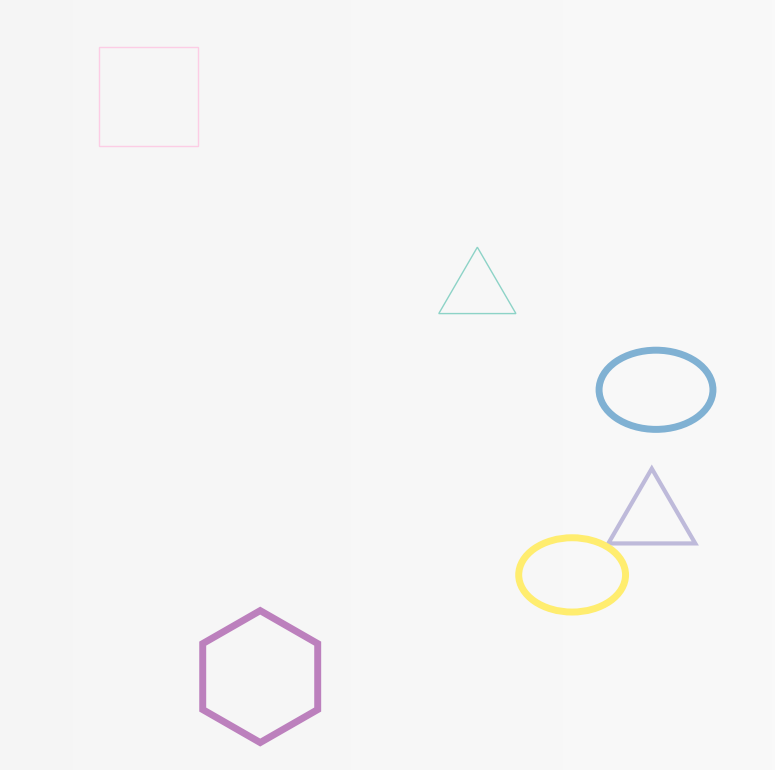[{"shape": "triangle", "thickness": 0.5, "radius": 0.29, "center": [0.616, 0.621]}, {"shape": "triangle", "thickness": 1.5, "radius": 0.32, "center": [0.841, 0.327]}, {"shape": "oval", "thickness": 2.5, "radius": 0.37, "center": [0.846, 0.494]}, {"shape": "square", "thickness": 0.5, "radius": 0.32, "center": [0.191, 0.875]}, {"shape": "hexagon", "thickness": 2.5, "radius": 0.43, "center": [0.336, 0.121]}, {"shape": "oval", "thickness": 2.5, "radius": 0.34, "center": [0.738, 0.253]}]